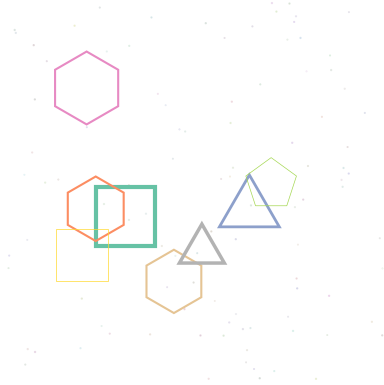[{"shape": "square", "thickness": 3, "radius": 0.38, "center": [0.326, 0.438]}, {"shape": "hexagon", "thickness": 1.5, "radius": 0.42, "center": [0.249, 0.458]}, {"shape": "triangle", "thickness": 2, "radius": 0.45, "center": [0.648, 0.456]}, {"shape": "hexagon", "thickness": 1.5, "radius": 0.47, "center": [0.225, 0.771]}, {"shape": "pentagon", "thickness": 0.5, "radius": 0.35, "center": [0.704, 0.521]}, {"shape": "square", "thickness": 0.5, "radius": 0.34, "center": [0.214, 0.338]}, {"shape": "hexagon", "thickness": 1.5, "radius": 0.41, "center": [0.452, 0.269]}, {"shape": "triangle", "thickness": 2.5, "radius": 0.34, "center": [0.524, 0.35]}]